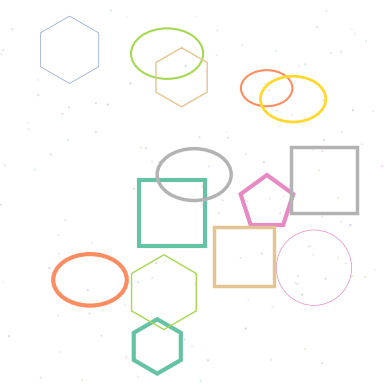[{"shape": "hexagon", "thickness": 3, "radius": 0.35, "center": [0.409, 0.1]}, {"shape": "square", "thickness": 3, "radius": 0.43, "center": [0.448, 0.448]}, {"shape": "oval", "thickness": 3, "radius": 0.48, "center": [0.234, 0.273]}, {"shape": "oval", "thickness": 1.5, "radius": 0.33, "center": [0.693, 0.771]}, {"shape": "hexagon", "thickness": 0.5, "radius": 0.44, "center": [0.181, 0.871]}, {"shape": "circle", "thickness": 0.5, "radius": 0.49, "center": [0.815, 0.305]}, {"shape": "pentagon", "thickness": 3, "radius": 0.36, "center": [0.693, 0.474]}, {"shape": "hexagon", "thickness": 1, "radius": 0.49, "center": [0.426, 0.241]}, {"shape": "oval", "thickness": 1.5, "radius": 0.47, "center": [0.434, 0.861]}, {"shape": "oval", "thickness": 2, "radius": 0.42, "center": [0.761, 0.743]}, {"shape": "square", "thickness": 2.5, "radius": 0.39, "center": [0.634, 0.334]}, {"shape": "hexagon", "thickness": 1, "radius": 0.38, "center": [0.472, 0.799]}, {"shape": "oval", "thickness": 2.5, "radius": 0.48, "center": [0.504, 0.547]}, {"shape": "square", "thickness": 2.5, "radius": 0.43, "center": [0.841, 0.533]}]